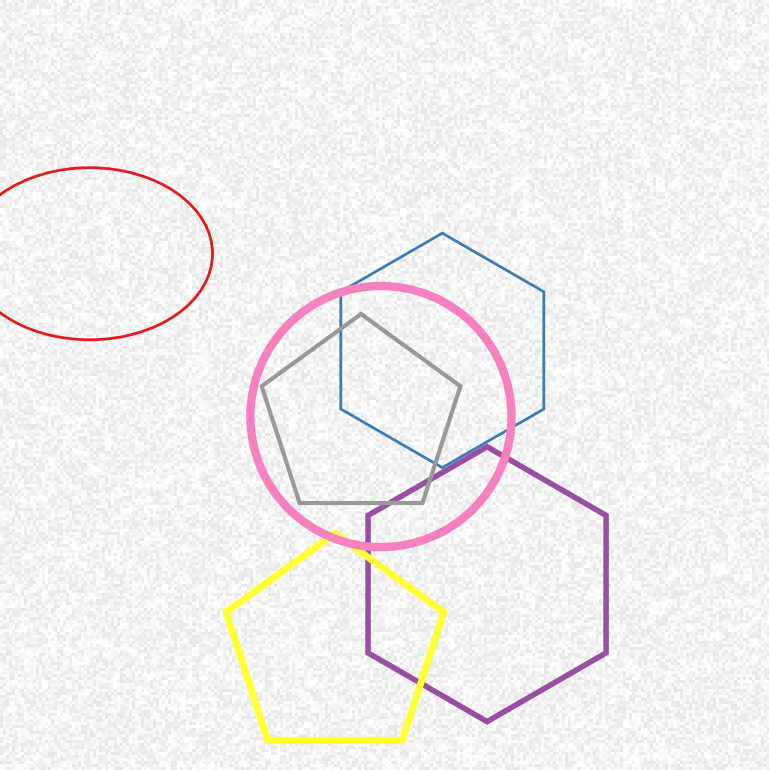[{"shape": "oval", "thickness": 1, "radius": 0.8, "center": [0.116, 0.67]}, {"shape": "hexagon", "thickness": 1, "radius": 0.76, "center": [0.574, 0.545]}, {"shape": "hexagon", "thickness": 2, "radius": 0.89, "center": [0.633, 0.241]}, {"shape": "pentagon", "thickness": 2.5, "radius": 0.74, "center": [0.435, 0.159]}, {"shape": "circle", "thickness": 3, "radius": 0.85, "center": [0.495, 0.459]}, {"shape": "pentagon", "thickness": 1.5, "radius": 0.68, "center": [0.469, 0.457]}]